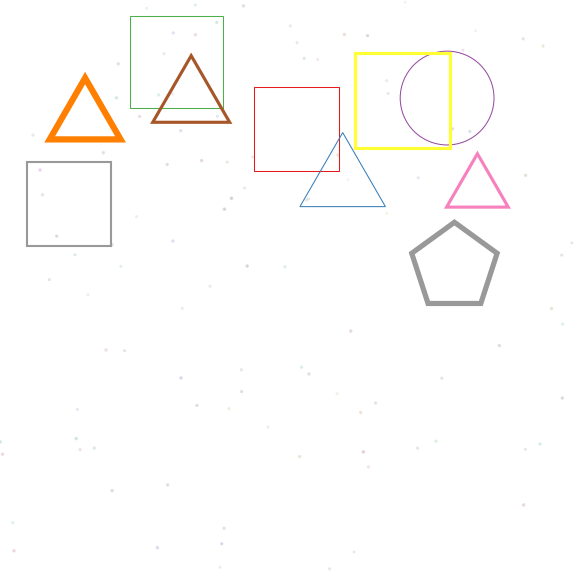[{"shape": "square", "thickness": 0.5, "radius": 0.37, "center": [0.514, 0.776]}, {"shape": "triangle", "thickness": 0.5, "radius": 0.43, "center": [0.593, 0.684]}, {"shape": "square", "thickness": 0.5, "radius": 0.4, "center": [0.306, 0.892]}, {"shape": "circle", "thickness": 0.5, "radius": 0.41, "center": [0.774, 0.829]}, {"shape": "triangle", "thickness": 3, "radius": 0.35, "center": [0.147, 0.793]}, {"shape": "square", "thickness": 1.5, "radius": 0.41, "center": [0.697, 0.824]}, {"shape": "triangle", "thickness": 1.5, "radius": 0.38, "center": [0.331, 0.826]}, {"shape": "triangle", "thickness": 1.5, "radius": 0.31, "center": [0.827, 0.671]}, {"shape": "pentagon", "thickness": 2.5, "radius": 0.39, "center": [0.787, 0.537]}, {"shape": "square", "thickness": 1, "radius": 0.36, "center": [0.12, 0.646]}]